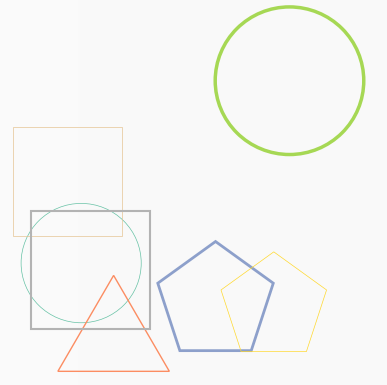[{"shape": "circle", "thickness": 0.5, "radius": 0.77, "center": [0.209, 0.317]}, {"shape": "triangle", "thickness": 1, "radius": 0.83, "center": [0.293, 0.119]}, {"shape": "pentagon", "thickness": 2, "radius": 0.78, "center": [0.556, 0.216]}, {"shape": "circle", "thickness": 2.5, "radius": 0.96, "center": [0.747, 0.79]}, {"shape": "pentagon", "thickness": 0.5, "radius": 0.72, "center": [0.707, 0.203]}, {"shape": "square", "thickness": 0.5, "radius": 0.71, "center": [0.174, 0.529]}, {"shape": "square", "thickness": 1.5, "radius": 0.77, "center": [0.233, 0.298]}]